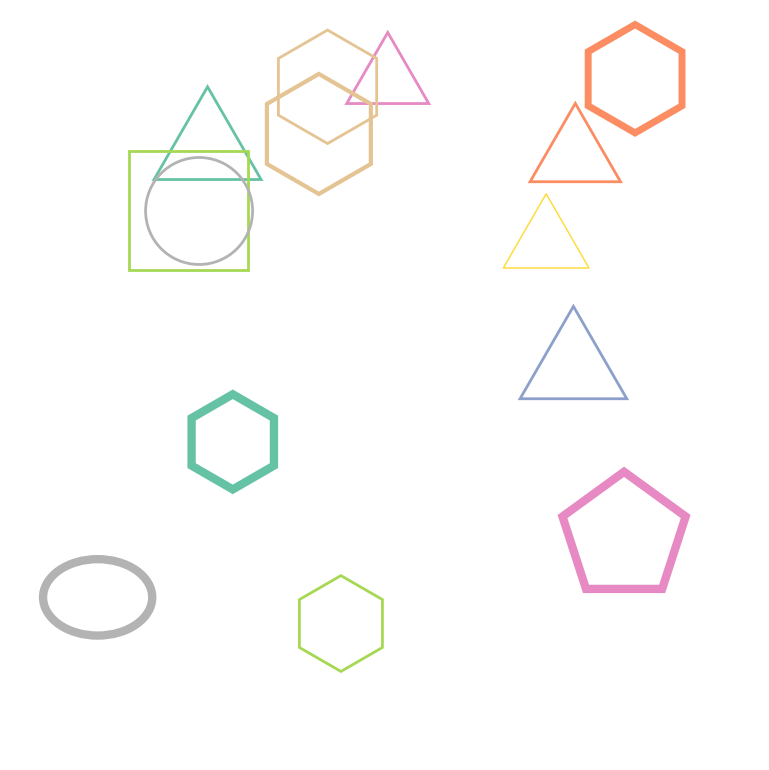[{"shape": "triangle", "thickness": 1, "radius": 0.4, "center": [0.27, 0.807]}, {"shape": "hexagon", "thickness": 3, "radius": 0.31, "center": [0.302, 0.426]}, {"shape": "triangle", "thickness": 1, "radius": 0.34, "center": [0.747, 0.798]}, {"shape": "hexagon", "thickness": 2.5, "radius": 0.35, "center": [0.825, 0.898]}, {"shape": "triangle", "thickness": 1, "radius": 0.4, "center": [0.745, 0.522]}, {"shape": "pentagon", "thickness": 3, "radius": 0.42, "center": [0.81, 0.303]}, {"shape": "triangle", "thickness": 1, "radius": 0.31, "center": [0.504, 0.896]}, {"shape": "square", "thickness": 1, "radius": 0.39, "center": [0.245, 0.726]}, {"shape": "hexagon", "thickness": 1, "radius": 0.31, "center": [0.443, 0.19]}, {"shape": "triangle", "thickness": 0.5, "radius": 0.32, "center": [0.709, 0.684]}, {"shape": "hexagon", "thickness": 1.5, "radius": 0.39, "center": [0.414, 0.826]}, {"shape": "hexagon", "thickness": 1, "radius": 0.37, "center": [0.425, 0.887]}, {"shape": "oval", "thickness": 3, "radius": 0.35, "center": [0.127, 0.224]}, {"shape": "circle", "thickness": 1, "radius": 0.35, "center": [0.259, 0.726]}]